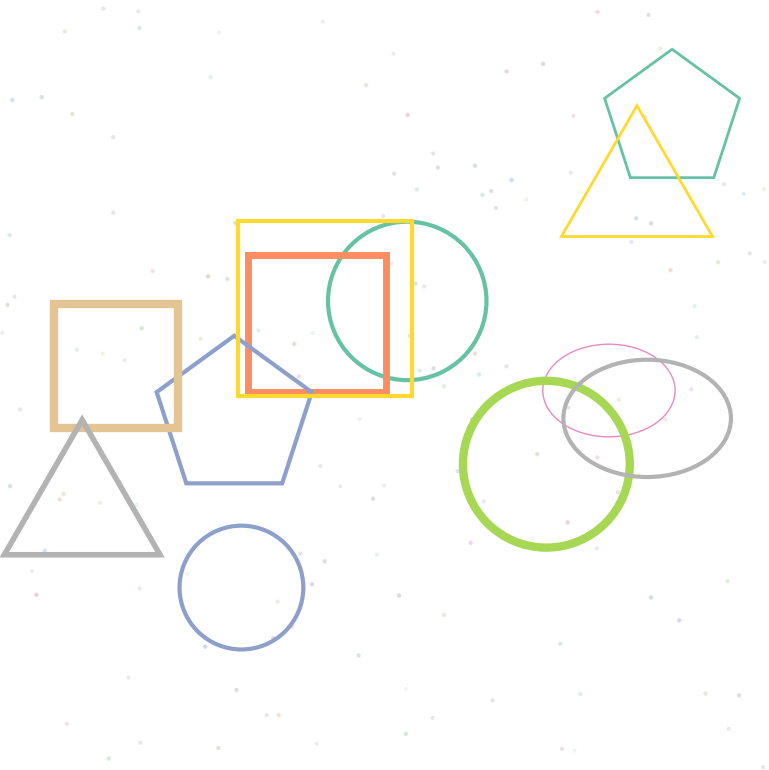[{"shape": "circle", "thickness": 1.5, "radius": 0.51, "center": [0.529, 0.609]}, {"shape": "pentagon", "thickness": 1, "radius": 0.46, "center": [0.873, 0.844]}, {"shape": "square", "thickness": 2.5, "radius": 0.45, "center": [0.412, 0.58]}, {"shape": "circle", "thickness": 1.5, "radius": 0.4, "center": [0.314, 0.237]}, {"shape": "pentagon", "thickness": 1.5, "radius": 0.53, "center": [0.304, 0.458]}, {"shape": "oval", "thickness": 0.5, "radius": 0.43, "center": [0.791, 0.493]}, {"shape": "circle", "thickness": 3, "radius": 0.54, "center": [0.71, 0.397]}, {"shape": "triangle", "thickness": 1, "radius": 0.57, "center": [0.827, 0.749]}, {"shape": "square", "thickness": 1.5, "radius": 0.57, "center": [0.422, 0.599]}, {"shape": "square", "thickness": 3, "radius": 0.4, "center": [0.15, 0.525]}, {"shape": "triangle", "thickness": 2, "radius": 0.58, "center": [0.107, 0.338]}, {"shape": "oval", "thickness": 1.5, "radius": 0.54, "center": [0.84, 0.457]}]